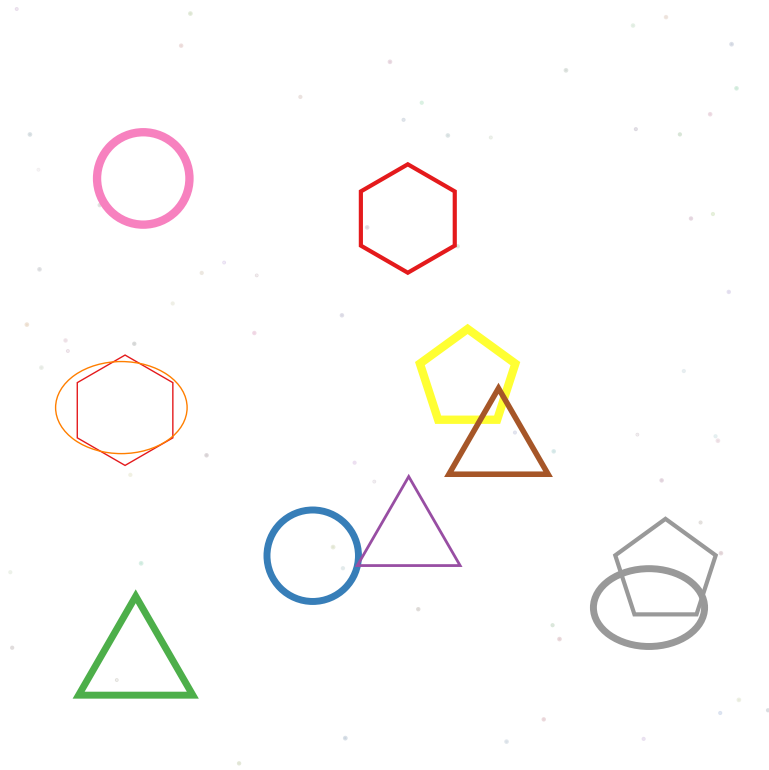[{"shape": "hexagon", "thickness": 1.5, "radius": 0.35, "center": [0.53, 0.716]}, {"shape": "hexagon", "thickness": 0.5, "radius": 0.36, "center": [0.162, 0.467]}, {"shape": "circle", "thickness": 2.5, "radius": 0.3, "center": [0.406, 0.278]}, {"shape": "triangle", "thickness": 2.5, "radius": 0.43, "center": [0.176, 0.14]}, {"shape": "triangle", "thickness": 1, "radius": 0.39, "center": [0.531, 0.304]}, {"shape": "oval", "thickness": 0.5, "radius": 0.43, "center": [0.158, 0.471]}, {"shape": "pentagon", "thickness": 3, "radius": 0.33, "center": [0.607, 0.508]}, {"shape": "triangle", "thickness": 2, "radius": 0.37, "center": [0.647, 0.421]}, {"shape": "circle", "thickness": 3, "radius": 0.3, "center": [0.186, 0.768]}, {"shape": "oval", "thickness": 2.5, "radius": 0.36, "center": [0.843, 0.211]}, {"shape": "pentagon", "thickness": 1.5, "radius": 0.34, "center": [0.864, 0.258]}]